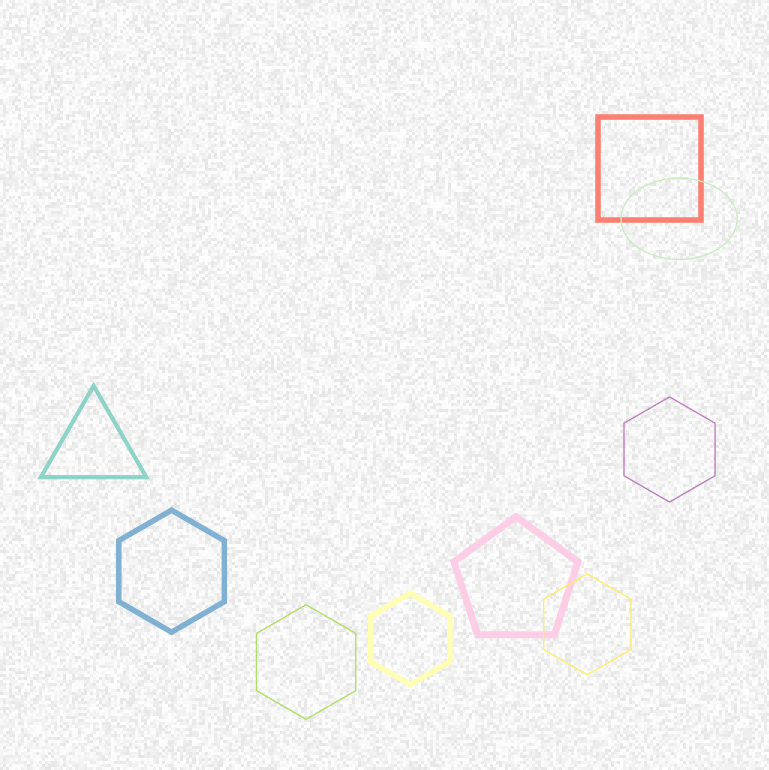[{"shape": "triangle", "thickness": 1.5, "radius": 0.4, "center": [0.122, 0.42]}, {"shape": "hexagon", "thickness": 2, "radius": 0.3, "center": [0.533, 0.17]}, {"shape": "square", "thickness": 2, "radius": 0.33, "center": [0.844, 0.781]}, {"shape": "hexagon", "thickness": 2, "radius": 0.4, "center": [0.223, 0.258]}, {"shape": "hexagon", "thickness": 0.5, "radius": 0.37, "center": [0.398, 0.14]}, {"shape": "pentagon", "thickness": 2.5, "radius": 0.42, "center": [0.67, 0.244]}, {"shape": "hexagon", "thickness": 0.5, "radius": 0.34, "center": [0.87, 0.416]}, {"shape": "oval", "thickness": 0.5, "radius": 0.38, "center": [0.882, 0.716]}, {"shape": "hexagon", "thickness": 0.5, "radius": 0.33, "center": [0.763, 0.189]}]